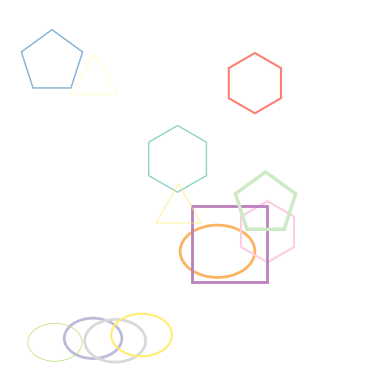[{"shape": "hexagon", "thickness": 1, "radius": 0.43, "center": [0.461, 0.587]}, {"shape": "triangle", "thickness": 0.5, "radius": 0.34, "center": [0.244, 0.79]}, {"shape": "oval", "thickness": 2, "radius": 0.37, "center": [0.242, 0.121]}, {"shape": "hexagon", "thickness": 1.5, "radius": 0.39, "center": [0.662, 0.784]}, {"shape": "pentagon", "thickness": 1, "radius": 0.42, "center": [0.135, 0.839]}, {"shape": "oval", "thickness": 2, "radius": 0.49, "center": [0.565, 0.347]}, {"shape": "oval", "thickness": 0.5, "radius": 0.35, "center": [0.143, 0.111]}, {"shape": "hexagon", "thickness": 1.5, "radius": 0.4, "center": [0.695, 0.398]}, {"shape": "oval", "thickness": 2, "radius": 0.4, "center": [0.299, 0.115]}, {"shape": "square", "thickness": 2, "radius": 0.49, "center": [0.597, 0.366]}, {"shape": "pentagon", "thickness": 2.5, "radius": 0.41, "center": [0.69, 0.471]}, {"shape": "triangle", "thickness": 0.5, "radius": 0.34, "center": [0.464, 0.455]}, {"shape": "oval", "thickness": 1.5, "radius": 0.39, "center": [0.368, 0.13]}]